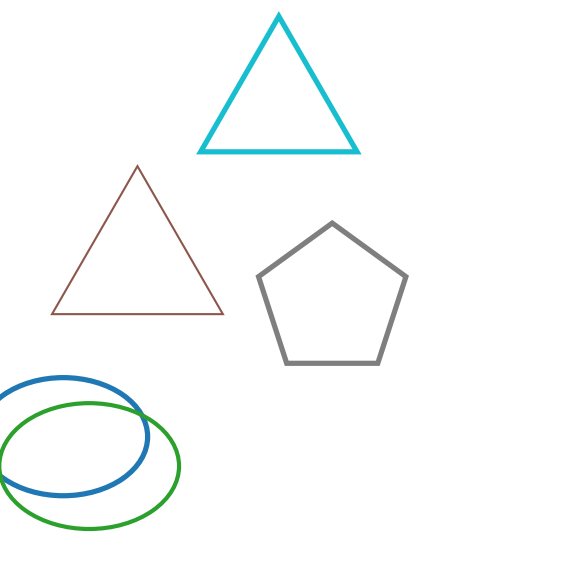[{"shape": "oval", "thickness": 2.5, "radius": 0.73, "center": [0.11, 0.243]}, {"shape": "oval", "thickness": 2, "radius": 0.78, "center": [0.154, 0.192]}, {"shape": "triangle", "thickness": 1, "radius": 0.85, "center": [0.238, 0.541]}, {"shape": "pentagon", "thickness": 2.5, "radius": 0.67, "center": [0.575, 0.479]}, {"shape": "triangle", "thickness": 2.5, "radius": 0.78, "center": [0.483, 0.814]}]